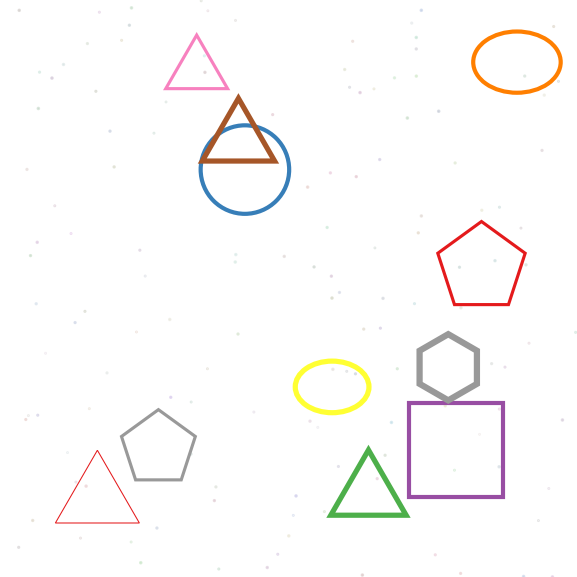[{"shape": "triangle", "thickness": 0.5, "radius": 0.42, "center": [0.169, 0.135]}, {"shape": "pentagon", "thickness": 1.5, "radius": 0.4, "center": [0.834, 0.536]}, {"shape": "circle", "thickness": 2, "radius": 0.38, "center": [0.424, 0.705]}, {"shape": "triangle", "thickness": 2.5, "radius": 0.38, "center": [0.638, 0.145]}, {"shape": "square", "thickness": 2, "radius": 0.41, "center": [0.79, 0.22]}, {"shape": "oval", "thickness": 2, "radius": 0.38, "center": [0.895, 0.892]}, {"shape": "oval", "thickness": 2.5, "radius": 0.32, "center": [0.575, 0.329]}, {"shape": "triangle", "thickness": 2.5, "radius": 0.36, "center": [0.413, 0.756]}, {"shape": "triangle", "thickness": 1.5, "radius": 0.31, "center": [0.341, 0.877]}, {"shape": "hexagon", "thickness": 3, "radius": 0.29, "center": [0.776, 0.363]}, {"shape": "pentagon", "thickness": 1.5, "radius": 0.34, "center": [0.274, 0.223]}]